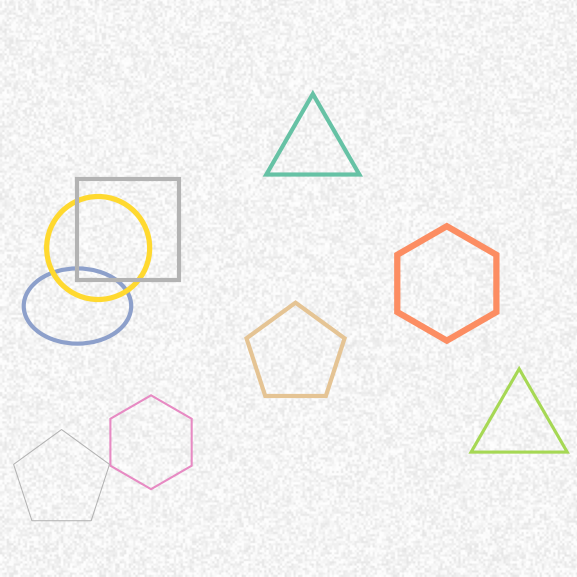[{"shape": "triangle", "thickness": 2, "radius": 0.47, "center": [0.542, 0.743]}, {"shape": "hexagon", "thickness": 3, "radius": 0.5, "center": [0.774, 0.508]}, {"shape": "oval", "thickness": 2, "radius": 0.47, "center": [0.134, 0.469]}, {"shape": "hexagon", "thickness": 1, "radius": 0.41, "center": [0.262, 0.233]}, {"shape": "triangle", "thickness": 1.5, "radius": 0.48, "center": [0.899, 0.264]}, {"shape": "circle", "thickness": 2.5, "radius": 0.45, "center": [0.17, 0.57]}, {"shape": "pentagon", "thickness": 2, "radius": 0.45, "center": [0.512, 0.386]}, {"shape": "square", "thickness": 2, "radius": 0.44, "center": [0.222, 0.601]}, {"shape": "pentagon", "thickness": 0.5, "radius": 0.44, "center": [0.107, 0.168]}]